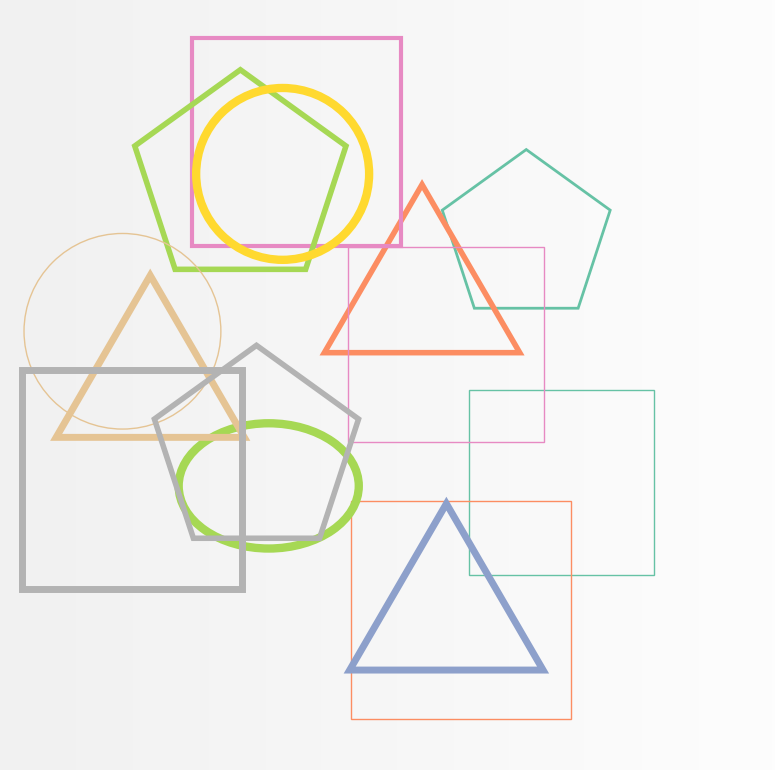[{"shape": "pentagon", "thickness": 1, "radius": 0.57, "center": [0.679, 0.692]}, {"shape": "square", "thickness": 0.5, "radius": 0.6, "center": [0.725, 0.373]}, {"shape": "square", "thickness": 0.5, "radius": 0.71, "center": [0.595, 0.207]}, {"shape": "triangle", "thickness": 2, "radius": 0.73, "center": [0.545, 0.615]}, {"shape": "triangle", "thickness": 2.5, "radius": 0.72, "center": [0.576, 0.202]}, {"shape": "square", "thickness": 0.5, "radius": 0.63, "center": [0.575, 0.552]}, {"shape": "square", "thickness": 1.5, "radius": 0.67, "center": [0.382, 0.815]}, {"shape": "pentagon", "thickness": 2, "radius": 0.72, "center": [0.31, 0.766]}, {"shape": "oval", "thickness": 3, "radius": 0.58, "center": [0.347, 0.369]}, {"shape": "circle", "thickness": 3, "radius": 0.56, "center": [0.365, 0.774]}, {"shape": "triangle", "thickness": 2.5, "radius": 0.7, "center": [0.194, 0.502]}, {"shape": "circle", "thickness": 0.5, "radius": 0.64, "center": [0.158, 0.57]}, {"shape": "square", "thickness": 2.5, "radius": 0.71, "center": [0.17, 0.378]}, {"shape": "pentagon", "thickness": 2, "radius": 0.69, "center": [0.331, 0.413]}]